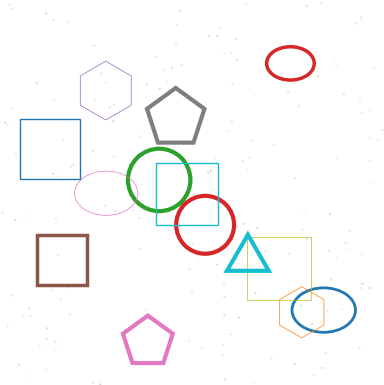[{"shape": "oval", "thickness": 2, "radius": 0.41, "center": [0.841, 0.195]}, {"shape": "square", "thickness": 1, "radius": 0.39, "center": [0.129, 0.612]}, {"shape": "hexagon", "thickness": 0.5, "radius": 0.33, "center": [0.784, 0.189]}, {"shape": "circle", "thickness": 3, "radius": 0.41, "center": [0.413, 0.533]}, {"shape": "oval", "thickness": 2.5, "radius": 0.31, "center": [0.754, 0.835]}, {"shape": "circle", "thickness": 3, "radius": 0.38, "center": [0.533, 0.416]}, {"shape": "hexagon", "thickness": 0.5, "radius": 0.38, "center": [0.275, 0.765]}, {"shape": "square", "thickness": 2.5, "radius": 0.33, "center": [0.161, 0.324]}, {"shape": "oval", "thickness": 0.5, "radius": 0.41, "center": [0.276, 0.498]}, {"shape": "pentagon", "thickness": 3, "radius": 0.34, "center": [0.384, 0.112]}, {"shape": "pentagon", "thickness": 3, "radius": 0.39, "center": [0.456, 0.693]}, {"shape": "square", "thickness": 0.5, "radius": 0.41, "center": [0.725, 0.302]}, {"shape": "triangle", "thickness": 3, "radius": 0.31, "center": [0.644, 0.328]}, {"shape": "square", "thickness": 1, "radius": 0.4, "center": [0.485, 0.496]}]